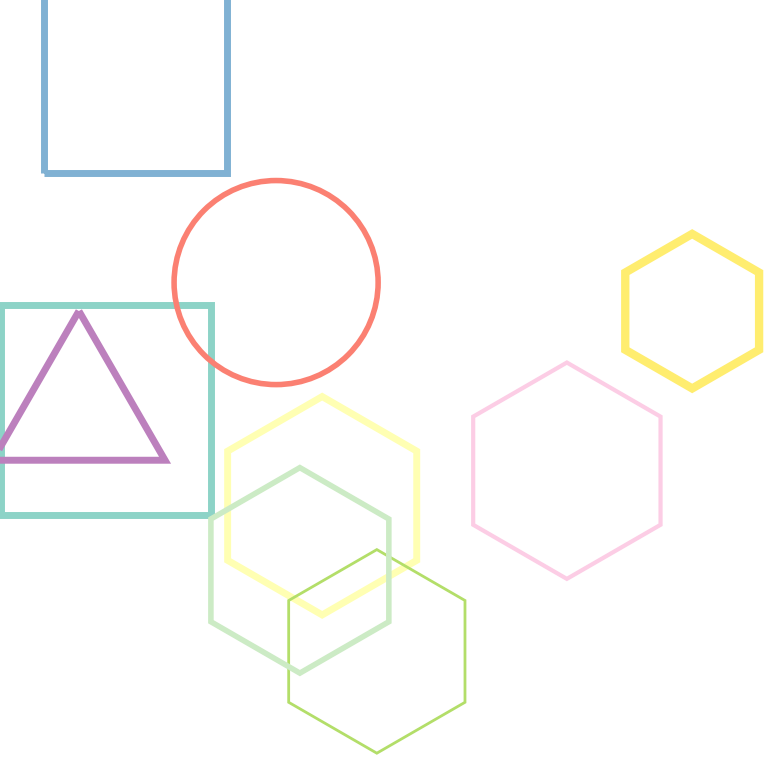[{"shape": "square", "thickness": 2.5, "radius": 0.68, "center": [0.138, 0.468]}, {"shape": "hexagon", "thickness": 2.5, "radius": 0.71, "center": [0.418, 0.343]}, {"shape": "circle", "thickness": 2, "radius": 0.66, "center": [0.359, 0.633]}, {"shape": "square", "thickness": 2.5, "radius": 0.59, "center": [0.176, 0.894]}, {"shape": "hexagon", "thickness": 1, "radius": 0.66, "center": [0.489, 0.154]}, {"shape": "hexagon", "thickness": 1.5, "radius": 0.7, "center": [0.736, 0.389]}, {"shape": "triangle", "thickness": 2.5, "radius": 0.65, "center": [0.102, 0.467]}, {"shape": "hexagon", "thickness": 2, "radius": 0.67, "center": [0.389, 0.259]}, {"shape": "hexagon", "thickness": 3, "radius": 0.5, "center": [0.899, 0.596]}]